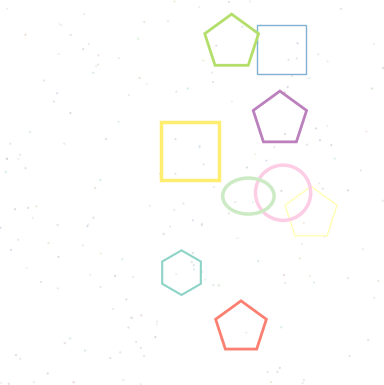[{"shape": "hexagon", "thickness": 1.5, "radius": 0.29, "center": [0.471, 0.292]}, {"shape": "pentagon", "thickness": 1, "radius": 0.36, "center": [0.808, 0.445]}, {"shape": "pentagon", "thickness": 2, "radius": 0.35, "center": [0.626, 0.149]}, {"shape": "square", "thickness": 1, "radius": 0.32, "center": [0.731, 0.871]}, {"shape": "pentagon", "thickness": 2, "radius": 0.37, "center": [0.602, 0.89]}, {"shape": "circle", "thickness": 2.5, "radius": 0.36, "center": [0.735, 0.499]}, {"shape": "pentagon", "thickness": 2, "radius": 0.36, "center": [0.727, 0.691]}, {"shape": "oval", "thickness": 2.5, "radius": 0.33, "center": [0.645, 0.491]}, {"shape": "square", "thickness": 2.5, "radius": 0.38, "center": [0.494, 0.609]}]